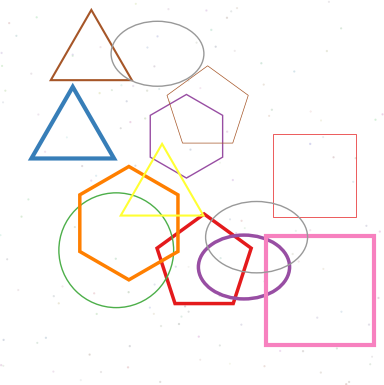[{"shape": "square", "thickness": 0.5, "radius": 0.54, "center": [0.817, 0.543]}, {"shape": "pentagon", "thickness": 2.5, "radius": 0.64, "center": [0.53, 0.316]}, {"shape": "triangle", "thickness": 3, "radius": 0.62, "center": [0.189, 0.65]}, {"shape": "circle", "thickness": 1, "radius": 0.75, "center": [0.302, 0.35]}, {"shape": "oval", "thickness": 2.5, "radius": 0.59, "center": [0.634, 0.306]}, {"shape": "hexagon", "thickness": 1, "radius": 0.54, "center": [0.484, 0.646]}, {"shape": "hexagon", "thickness": 2.5, "radius": 0.74, "center": [0.335, 0.42]}, {"shape": "triangle", "thickness": 1.5, "radius": 0.62, "center": [0.421, 0.502]}, {"shape": "triangle", "thickness": 1.5, "radius": 0.61, "center": [0.237, 0.853]}, {"shape": "pentagon", "thickness": 0.5, "radius": 0.55, "center": [0.539, 0.718]}, {"shape": "square", "thickness": 3, "radius": 0.71, "center": [0.831, 0.246]}, {"shape": "oval", "thickness": 1, "radius": 0.6, "center": [0.409, 0.86]}, {"shape": "oval", "thickness": 1, "radius": 0.66, "center": [0.666, 0.384]}]